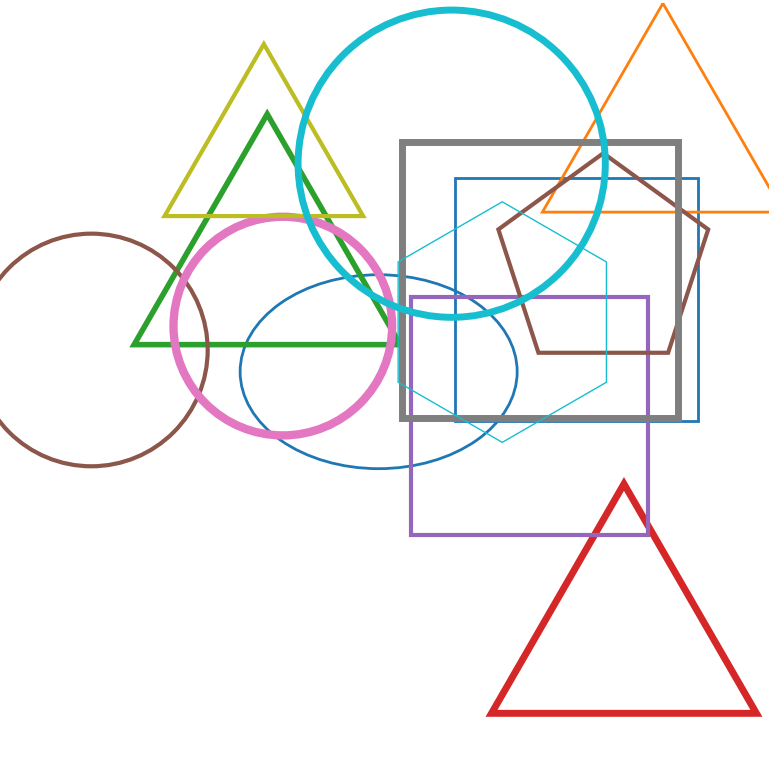[{"shape": "square", "thickness": 1, "radius": 0.79, "center": [0.748, 0.611]}, {"shape": "oval", "thickness": 1, "radius": 0.9, "center": [0.492, 0.517]}, {"shape": "triangle", "thickness": 1, "radius": 0.9, "center": [0.861, 0.815]}, {"shape": "triangle", "thickness": 2, "radius": 1.0, "center": [0.347, 0.652]}, {"shape": "triangle", "thickness": 2.5, "radius": 0.99, "center": [0.81, 0.173]}, {"shape": "square", "thickness": 1.5, "radius": 0.77, "center": [0.688, 0.46]}, {"shape": "circle", "thickness": 1.5, "radius": 0.76, "center": [0.119, 0.545]}, {"shape": "pentagon", "thickness": 1.5, "radius": 0.72, "center": [0.783, 0.658]}, {"shape": "circle", "thickness": 3, "radius": 0.71, "center": [0.367, 0.577]}, {"shape": "square", "thickness": 2.5, "radius": 0.89, "center": [0.701, 0.637]}, {"shape": "triangle", "thickness": 1.5, "radius": 0.74, "center": [0.343, 0.794]}, {"shape": "hexagon", "thickness": 0.5, "radius": 0.78, "center": [0.652, 0.582]}, {"shape": "circle", "thickness": 2.5, "radius": 1.0, "center": [0.587, 0.787]}]